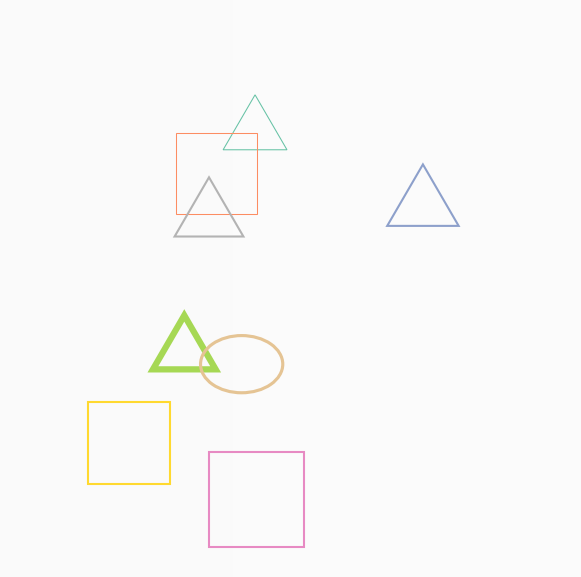[{"shape": "triangle", "thickness": 0.5, "radius": 0.32, "center": [0.439, 0.772]}, {"shape": "square", "thickness": 0.5, "radius": 0.35, "center": [0.372, 0.699]}, {"shape": "triangle", "thickness": 1, "radius": 0.35, "center": [0.728, 0.643]}, {"shape": "square", "thickness": 1, "radius": 0.41, "center": [0.441, 0.134]}, {"shape": "triangle", "thickness": 3, "radius": 0.31, "center": [0.317, 0.391]}, {"shape": "square", "thickness": 1, "radius": 0.35, "center": [0.223, 0.232]}, {"shape": "oval", "thickness": 1.5, "radius": 0.35, "center": [0.416, 0.369]}, {"shape": "triangle", "thickness": 1, "radius": 0.34, "center": [0.36, 0.624]}]